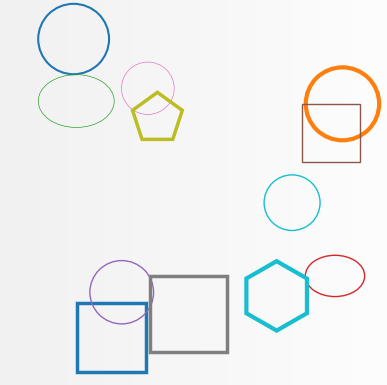[{"shape": "circle", "thickness": 1.5, "radius": 0.46, "center": [0.19, 0.899]}, {"shape": "square", "thickness": 2.5, "radius": 0.45, "center": [0.287, 0.122]}, {"shape": "circle", "thickness": 3, "radius": 0.47, "center": [0.884, 0.73]}, {"shape": "oval", "thickness": 0.5, "radius": 0.49, "center": [0.197, 0.738]}, {"shape": "oval", "thickness": 1, "radius": 0.38, "center": [0.865, 0.283]}, {"shape": "circle", "thickness": 1, "radius": 0.41, "center": [0.314, 0.241]}, {"shape": "square", "thickness": 1, "radius": 0.37, "center": [0.854, 0.654]}, {"shape": "circle", "thickness": 0.5, "radius": 0.34, "center": [0.382, 0.771]}, {"shape": "square", "thickness": 2.5, "radius": 0.5, "center": [0.487, 0.184]}, {"shape": "pentagon", "thickness": 2.5, "radius": 0.34, "center": [0.406, 0.693]}, {"shape": "hexagon", "thickness": 3, "radius": 0.45, "center": [0.714, 0.231]}, {"shape": "circle", "thickness": 1, "radius": 0.36, "center": [0.754, 0.474]}]